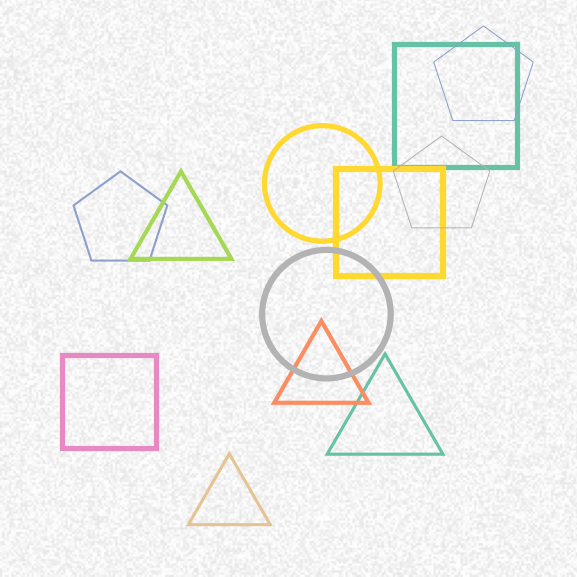[{"shape": "triangle", "thickness": 1.5, "radius": 0.58, "center": [0.667, 0.271]}, {"shape": "square", "thickness": 2.5, "radius": 0.53, "center": [0.789, 0.816]}, {"shape": "triangle", "thickness": 2, "radius": 0.47, "center": [0.556, 0.349]}, {"shape": "pentagon", "thickness": 1, "radius": 0.43, "center": [0.209, 0.617]}, {"shape": "pentagon", "thickness": 0.5, "radius": 0.45, "center": [0.837, 0.864]}, {"shape": "square", "thickness": 2.5, "radius": 0.4, "center": [0.189, 0.304]}, {"shape": "triangle", "thickness": 2, "radius": 0.5, "center": [0.313, 0.601]}, {"shape": "square", "thickness": 3, "radius": 0.46, "center": [0.674, 0.614]}, {"shape": "circle", "thickness": 2.5, "radius": 0.5, "center": [0.558, 0.682]}, {"shape": "triangle", "thickness": 1.5, "radius": 0.41, "center": [0.397, 0.132]}, {"shape": "pentagon", "thickness": 0.5, "radius": 0.44, "center": [0.765, 0.676]}, {"shape": "circle", "thickness": 3, "radius": 0.56, "center": [0.565, 0.455]}]